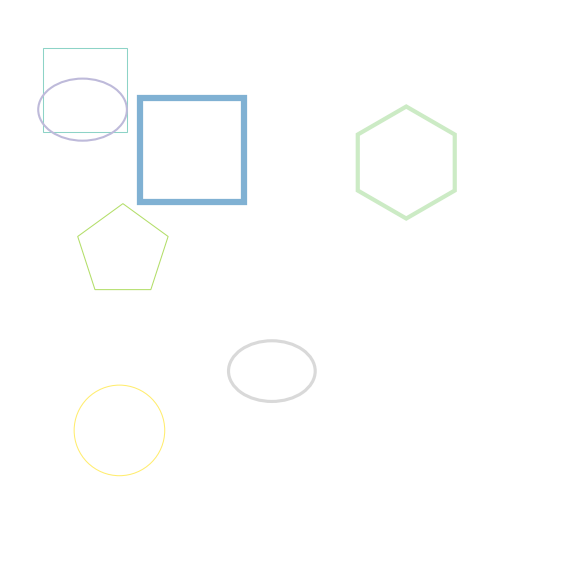[{"shape": "square", "thickness": 0.5, "radius": 0.36, "center": [0.147, 0.843]}, {"shape": "oval", "thickness": 1, "radius": 0.38, "center": [0.143, 0.809]}, {"shape": "square", "thickness": 3, "radius": 0.45, "center": [0.332, 0.74]}, {"shape": "pentagon", "thickness": 0.5, "radius": 0.41, "center": [0.213, 0.564]}, {"shape": "oval", "thickness": 1.5, "radius": 0.38, "center": [0.471, 0.357]}, {"shape": "hexagon", "thickness": 2, "radius": 0.48, "center": [0.703, 0.718]}, {"shape": "circle", "thickness": 0.5, "radius": 0.39, "center": [0.207, 0.254]}]